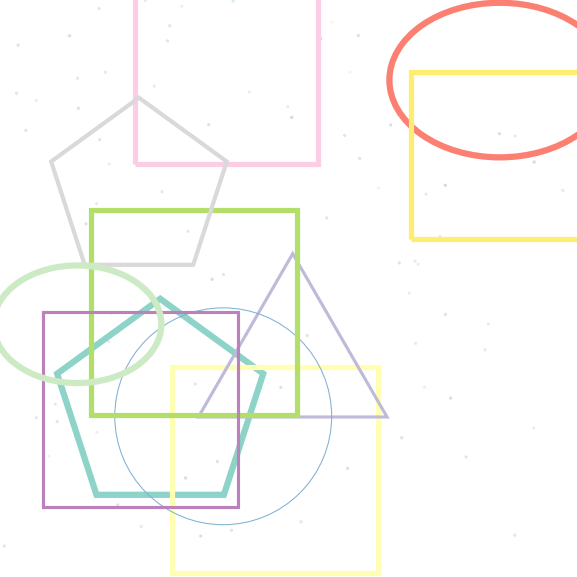[{"shape": "pentagon", "thickness": 3, "radius": 0.94, "center": [0.277, 0.294]}, {"shape": "square", "thickness": 2.5, "radius": 0.89, "center": [0.477, 0.185]}, {"shape": "triangle", "thickness": 1.5, "radius": 0.94, "center": [0.507, 0.371]}, {"shape": "oval", "thickness": 3, "radius": 0.96, "center": [0.865, 0.86]}, {"shape": "circle", "thickness": 0.5, "radius": 0.94, "center": [0.387, 0.278]}, {"shape": "square", "thickness": 2.5, "radius": 0.89, "center": [0.336, 0.458]}, {"shape": "square", "thickness": 2.5, "radius": 0.79, "center": [0.392, 0.873]}, {"shape": "pentagon", "thickness": 2, "radius": 0.8, "center": [0.241, 0.67]}, {"shape": "square", "thickness": 1.5, "radius": 0.84, "center": [0.243, 0.29]}, {"shape": "oval", "thickness": 3, "radius": 0.73, "center": [0.134, 0.438]}, {"shape": "square", "thickness": 2.5, "radius": 0.72, "center": [0.857, 0.73]}]